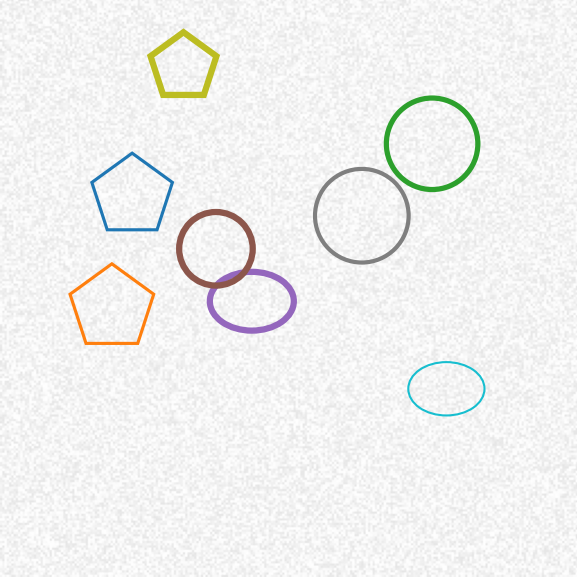[{"shape": "pentagon", "thickness": 1.5, "radius": 0.37, "center": [0.229, 0.661]}, {"shape": "pentagon", "thickness": 1.5, "radius": 0.38, "center": [0.194, 0.466]}, {"shape": "circle", "thickness": 2.5, "radius": 0.4, "center": [0.748, 0.75]}, {"shape": "oval", "thickness": 3, "radius": 0.36, "center": [0.436, 0.478]}, {"shape": "circle", "thickness": 3, "radius": 0.32, "center": [0.374, 0.568]}, {"shape": "circle", "thickness": 2, "radius": 0.41, "center": [0.627, 0.626]}, {"shape": "pentagon", "thickness": 3, "radius": 0.3, "center": [0.318, 0.883]}, {"shape": "oval", "thickness": 1, "radius": 0.33, "center": [0.773, 0.326]}]